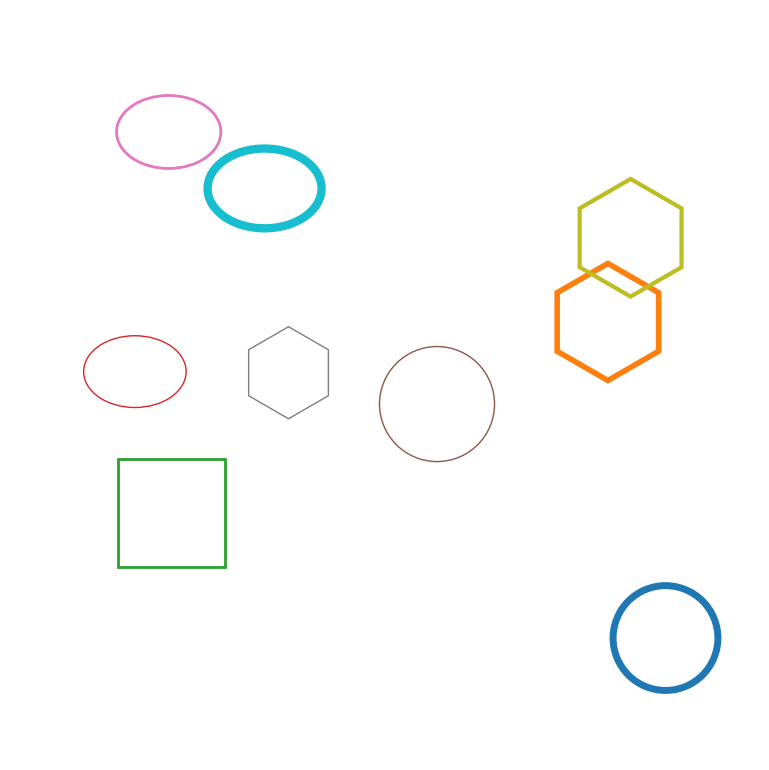[{"shape": "circle", "thickness": 2.5, "radius": 0.34, "center": [0.864, 0.171]}, {"shape": "hexagon", "thickness": 2, "radius": 0.38, "center": [0.789, 0.582]}, {"shape": "square", "thickness": 1, "radius": 0.35, "center": [0.223, 0.334]}, {"shape": "oval", "thickness": 0.5, "radius": 0.33, "center": [0.175, 0.517]}, {"shape": "circle", "thickness": 0.5, "radius": 0.37, "center": [0.568, 0.475]}, {"shape": "oval", "thickness": 1, "radius": 0.34, "center": [0.219, 0.829]}, {"shape": "hexagon", "thickness": 0.5, "radius": 0.3, "center": [0.375, 0.516]}, {"shape": "hexagon", "thickness": 1.5, "radius": 0.38, "center": [0.819, 0.691]}, {"shape": "oval", "thickness": 3, "radius": 0.37, "center": [0.344, 0.755]}]